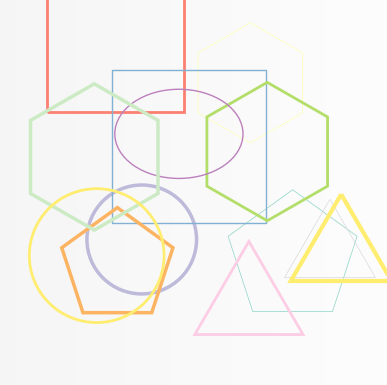[{"shape": "pentagon", "thickness": 0.5, "radius": 0.87, "center": [0.755, 0.332]}, {"shape": "hexagon", "thickness": 0.5, "radius": 0.78, "center": [0.646, 0.785]}, {"shape": "circle", "thickness": 2.5, "radius": 0.71, "center": [0.366, 0.378]}, {"shape": "square", "thickness": 2, "radius": 0.89, "center": [0.298, 0.885]}, {"shape": "square", "thickness": 1, "radius": 1.0, "center": [0.488, 0.619]}, {"shape": "pentagon", "thickness": 2.5, "radius": 0.75, "center": [0.303, 0.31]}, {"shape": "hexagon", "thickness": 2, "radius": 0.9, "center": [0.69, 0.606]}, {"shape": "triangle", "thickness": 2, "radius": 0.81, "center": [0.642, 0.212]}, {"shape": "triangle", "thickness": 0.5, "radius": 0.68, "center": [0.851, 0.347]}, {"shape": "oval", "thickness": 1, "radius": 0.83, "center": [0.462, 0.652]}, {"shape": "hexagon", "thickness": 2.5, "radius": 0.95, "center": [0.243, 0.592]}, {"shape": "triangle", "thickness": 3, "radius": 0.75, "center": [0.88, 0.345]}, {"shape": "circle", "thickness": 2, "radius": 0.87, "center": [0.25, 0.336]}]